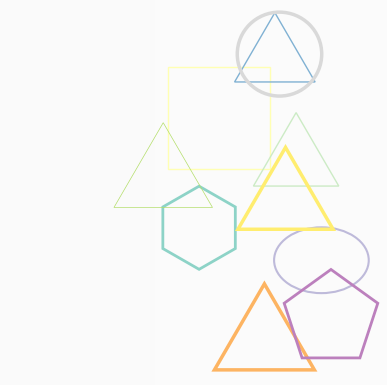[{"shape": "hexagon", "thickness": 2, "radius": 0.54, "center": [0.514, 0.408]}, {"shape": "square", "thickness": 1, "radius": 0.66, "center": [0.564, 0.694]}, {"shape": "oval", "thickness": 1.5, "radius": 0.61, "center": [0.829, 0.324]}, {"shape": "triangle", "thickness": 1, "radius": 0.6, "center": [0.709, 0.847]}, {"shape": "triangle", "thickness": 2.5, "radius": 0.74, "center": [0.682, 0.114]}, {"shape": "triangle", "thickness": 0.5, "radius": 0.73, "center": [0.421, 0.535]}, {"shape": "circle", "thickness": 2.5, "radius": 0.54, "center": [0.721, 0.859]}, {"shape": "pentagon", "thickness": 2, "radius": 0.63, "center": [0.854, 0.173]}, {"shape": "triangle", "thickness": 1, "radius": 0.64, "center": [0.764, 0.58]}, {"shape": "triangle", "thickness": 2.5, "radius": 0.71, "center": [0.737, 0.475]}]